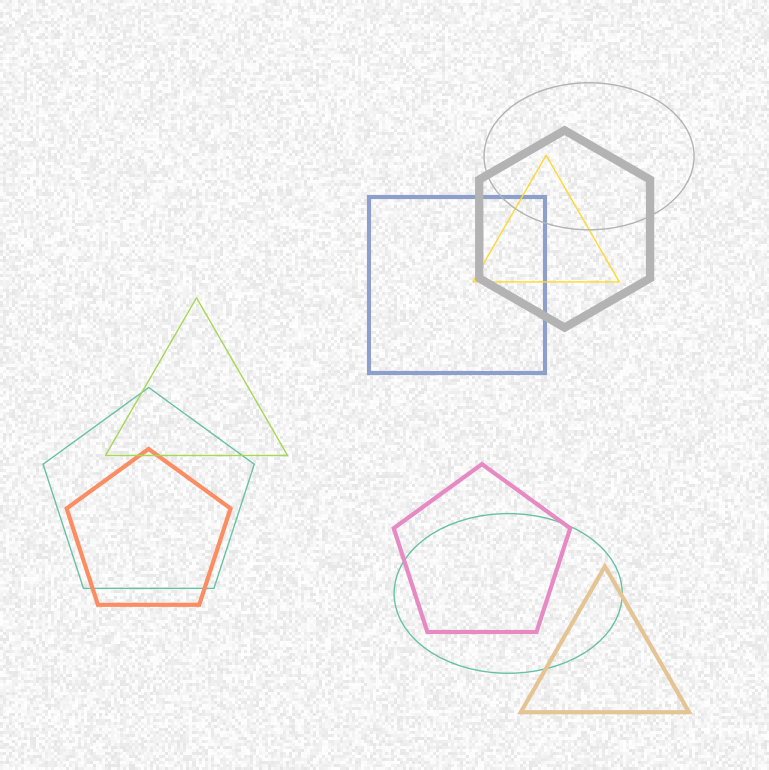[{"shape": "pentagon", "thickness": 0.5, "radius": 0.72, "center": [0.193, 0.353]}, {"shape": "oval", "thickness": 0.5, "radius": 0.74, "center": [0.66, 0.229]}, {"shape": "pentagon", "thickness": 1.5, "radius": 0.56, "center": [0.193, 0.305]}, {"shape": "square", "thickness": 1.5, "radius": 0.57, "center": [0.594, 0.63]}, {"shape": "pentagon", "thickness": 1.5, "radius": 0.6, "center": [0.626, 0.277]}, {"shape": "triangle", "thickness": 0.5, "radius": 0.68, "center": [0.255, 0.477]}, {"shape": "triangle", "thickness": 0.5, "radius": 0.55, "center": [0.709, 0.689]}, {"shape": "triangle", "thickness": 1.5, "radius": 0.63, "center": [0.786, 0.138]}, {"shape": "hexagon", "thickness": 3, "radius": 0.64, "center": [0.733, 0.703]}, {"shape": "oval", "thickness": 0.5, "radius": 0.68, "center": [0.765, 0.797]}]